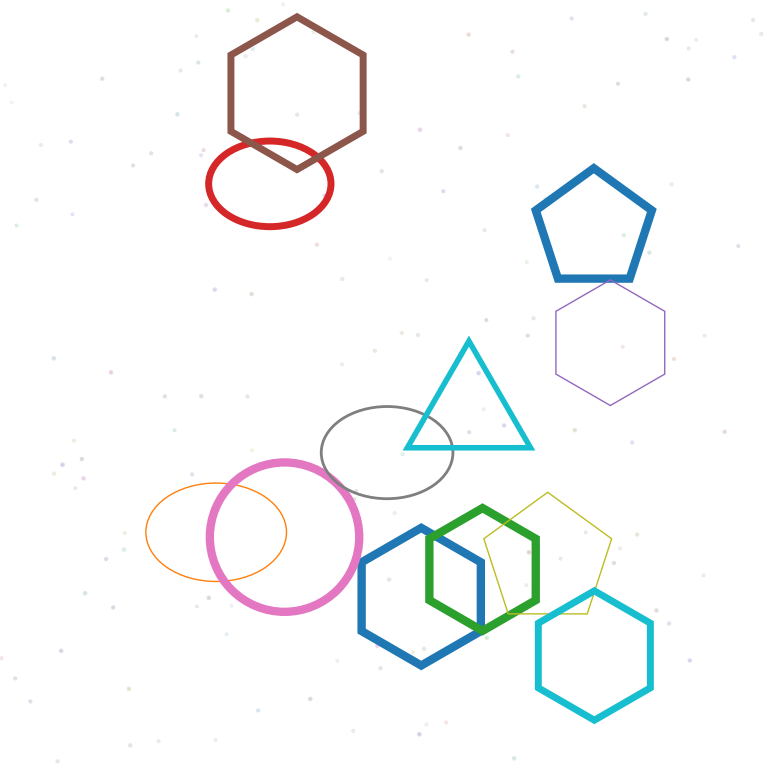[{"shape": "pentagon", "thickness": 3, "radius": 0.4, "center": [0.771, 0.702]}, {"shape": "hexagon", "thickness": 3, "radius": 0.45, "center": [0.547, 0.225]}, {"shape": "oval", "thickness": 0.5, "radius": 0.46, "center": [0.281, 0.309]}, {"shape": "hexagon", "thickness": 3, "radius": 0.4, "center": [0.627, 0.26]}, {"shape": "oval", "thickness": 2.5, "radius": 0.4, "center": [0.35, 0.761]}, {"shape": "hexagon", "thickness": 0.5, "radius": 0.41, "center": [0.793, 0.555]}, {"shape": "hexagon", "thickness": 2.5, "radius": 0.5, "center": [0.386, 0.879]}, {"shape": "circle", "thickness": 3, "radius": 0.49, "center": [0.37, 0.302]}, {"shape": "oval", "thickness": 1, "radius": 0.43, "center": [0.503, 0.412]}, {"shape": "pentagon", "thickness": 0.5, "radius": 0.44, "center": [0.711, 0.273]}, {"shape": "triangle", "thickness": 2, "radius": 0.46, "center": [0.609, 0.465]}, {"shape": "hexagon", "thickness": 2.5, "radius": 0.42, "center": [0.772, 0.149]}]